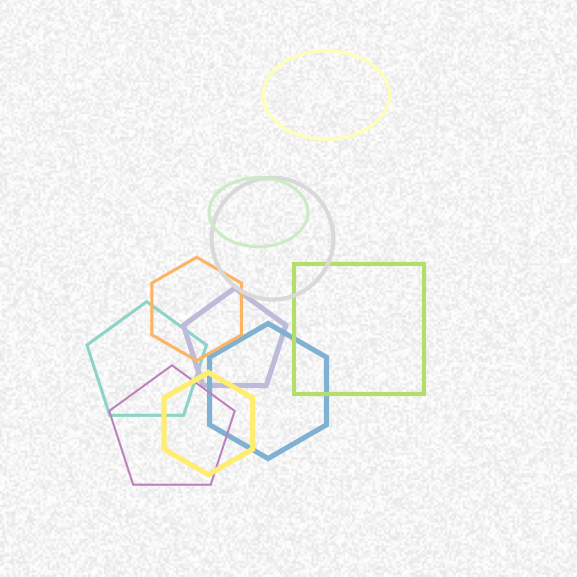[{"shape": "pentagon", "thickness": 1.5, "radius": 0.54, "center": [0.254, 0.368]}, {"shape": "oval", "thickness": 1.5, "radius": 0.55, "center": [0.565, 0.834]}, {"shape": "pentagon", "thickness": 2.5, "radius": 0.47, "center": [0.406, 0.407]}, {"shape": "hexagon", "thickness": 2.5, "radius": 0.58, "center": [0.464, 0.322]}, {"shape": "hexagon", "thickness": 1.5, "radius": 0.45, "center": [0.34, 0.464]}, {"shape": "square", "thickness": 2, "radius": 0.56, "center": [0.621, 0.429]}, {"shape": "circle", "thickness": 2, "radius": 0.53, "center": [0.472, 0.586]}, {"shape": "pentagon", "thickness": 1, "radius": 0.57, "center": [0.298, 0.252]}, {"shape": "oval", "thickness": 1.5, "radius": 0.43, "center": [0.448, 0.632]}, {"shape": "hexagon", "thickness": 2.5, "radius": 0.44, "center": [0.361, 0.266]}]